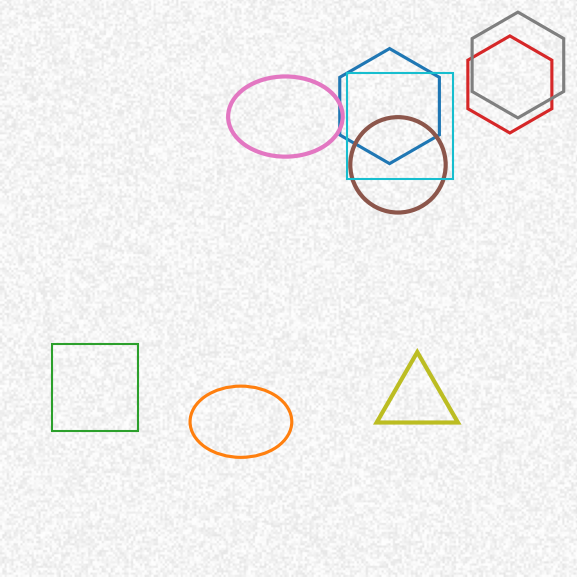[{"shape": "hexagon", "thickness": 1.5, "radius": 0.5, "center": [0.675, 0.815]}, {"shape": "oval", "thickness": 1.5, "radius": 0.44, "center": [0.417, 0.269]}, {"shape": "square", "thickness": 1, "radius": 0.37, "center": [0.165, 0.328]}, {"shape": "hexagon", "thickness": 1.5, "radius": 0.42, "center": [0.883, 0.853]}, {"shape": "circle", "thickness": 2, "radius": 0.41, "center": [0.689, 0.714]}, {"shape": "oval", "thickness": 2, "radius": 0.5, "center": [0.494, 0.797]}, {"shape": "hexagon", "thickness": 1.5, "radius": 0.46, "center": [0.897, 0.887]}, {"shape": "triangle", "thickness": 2, "radius": 0.41, "center": [0.723, 0.308]}, {"shape": "square", "thickness": 1, "radius": 0.46, "center": [0.693, 0.781]}]